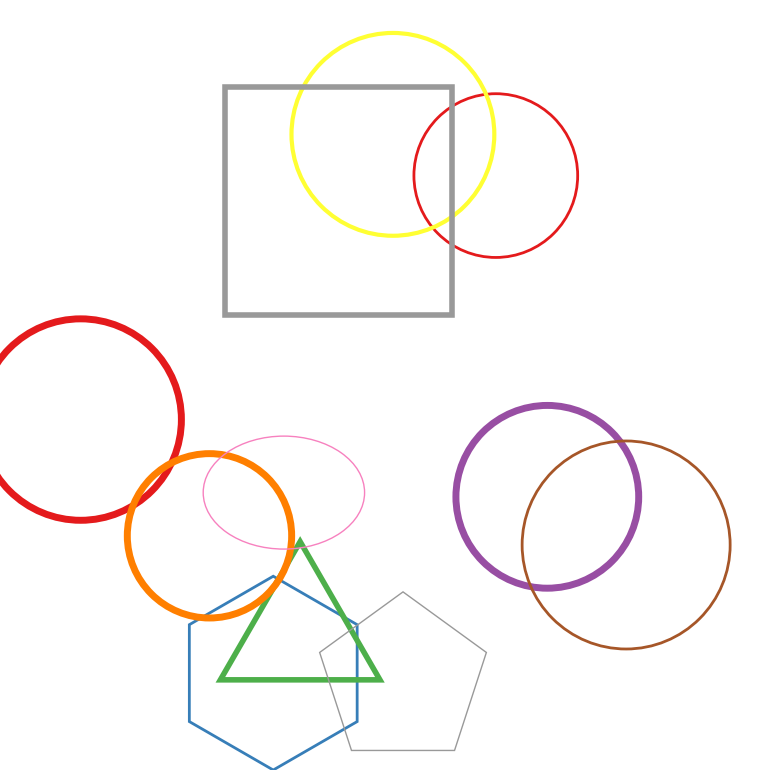[{"shape": "circle", "thickness": 1, "radius": 0.53, "center": [0.644, 0.772]}, {"shape": "circle", "thickness": 2.5, "radius": 0.65, "center": [0.105, 0.455]}, {"shape": "hexagon", "thickness": 1, "radius": 0.63, "center": [0.355, 0.126]}, {"shape": "triangle", "thickness": 2, "radius": 0.6, "center": [0.39, 0.177]}, {"shape": "circle", "thickness": 2.5, "radius": 0.59, "center": [0.711, 0.355]}, {"shape": "circle", "thickness": 2.5, "radius": 0.53, "center": [0.272, 0.304]}, {"shape": "circle", "thickness": 1.5, "radius": 0.66, "center": [0.51, 0.826]}, {"shape": "circle", "thickness": 1, "radius": 0.68, "center": [0.813, 0.292]}, {"shape": "oval", "thickness": 0.5, "radius": 0.52, "center": [0.369, 0.36]}, {"shape": "pentagon", "thickness": 0.5, "radius": 0.57, "center": [0.523, 0.117]}, {"shape": "square", "thickness": 2, "radius": 0.74, "center": [0.44, 0.739]}]